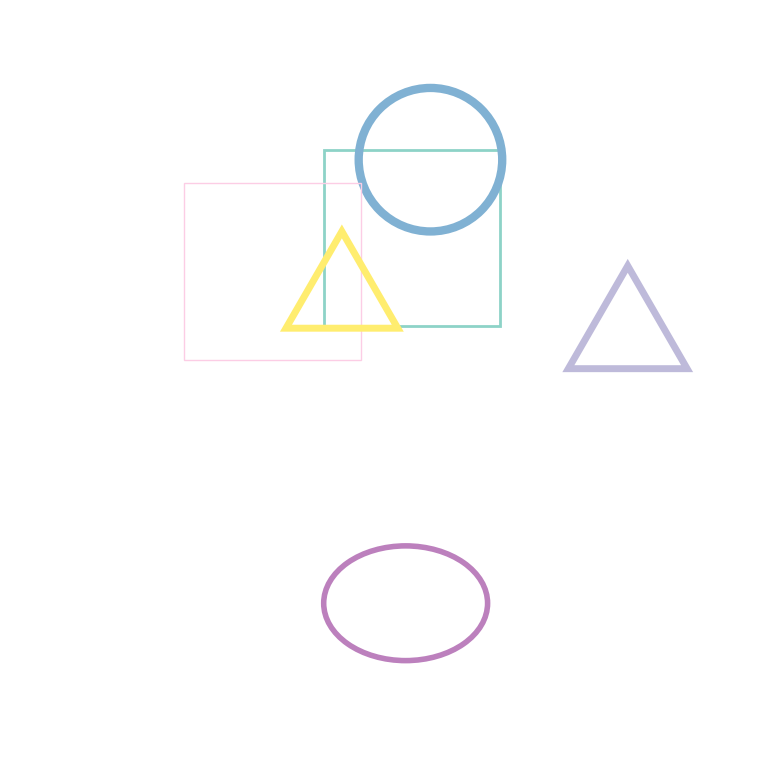[{"shape": "square", "thickness": 1, "radius": 0.57, "center": [0.536, 0.69]}, {"shape": "triangle", "thickness": 2.5, "radius": 0.45, "center": [0.815, 0.566]}, {"shape": "circle", "thickness": 3, "radius": 0.47, "center": [0.559, 0.793]}, {"shape": "square", "thickness": 0.5, "radius": 0.58, "center": [0.354, 0.648]}, {"shape": "oval", "thickness": 2, "radius": 0.53, "center": [0.527, 0.217]}, {"shape": "triangle", "thickness": 2.5, "radius": 0.42, "center": [0.444, 0.616]}]